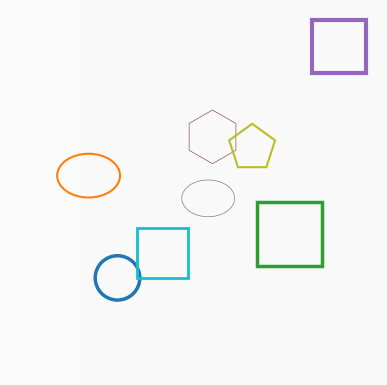[{"shape": "circle", "thickness": 2.5, "radius": 0.29, "center": [0.303, 0.278]}, {"shape": "oval", "thickness": 1.5, "radius": 0.41, "center": [0.229, 0.544]}, {"shape": "square", "thickness": 2.5, "radius": 0.41, "center": [0.747, 0.393]}, {"shape": "square", "thickness": 3, "radius": 0.35, "center": [0.875, 0.879]}, {"shape": "hexagon", "thickness": 0.5, "radius": 0.35, "center": [0.548, 0.645]}, {"shape": "oval", "thickness": 0.5, "radius": 0.34, "center": [0.537, 0.485]}, {"shape": "pentagon", "thickness": 1.5, "radius": 0.31, "center": [0.651, 0.616]}, {"shape": "square", "thickness": 2, "radius": 0.33, "center": [0.419, 0.343]}]